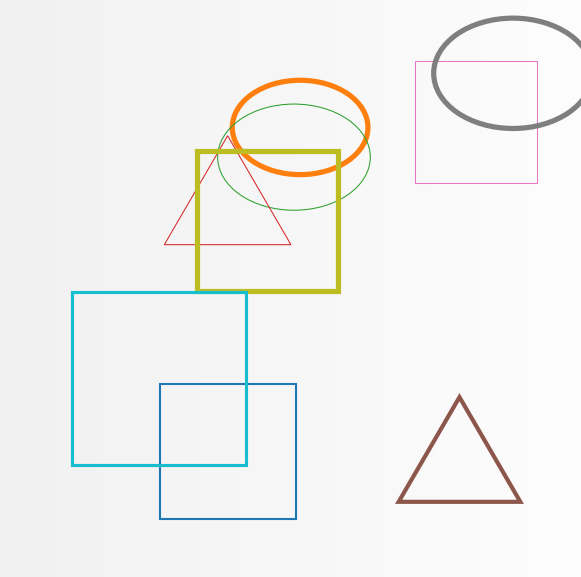[{"shape": "square", "thickness": 1, "radius": 0.58, "center": [0.393, 0.217]}, {"shape": "oval", "thickness": 2.5, "radius": 0.58, "center": [0.516, 0.778]}, {"shape": "oval", "thickness": 0.5, "radius": 0.66, "center": [0.506, 0.727]}, {"shape": "triangle", "thickness": 0.5, "radius": 0.63, "center": [0.392, 0.638]}, {"shape": "triangle", "thickness": 2, "radius": 0.6, "center": [0.791, 0.191]}, {"shape": "square", "thickness": 0.5, "radius": 0.53, "center": [0.819, 0.788]}, {"shape": "oval", "thickness": 2.5, "radius": 0.68, "center": [0.883, 0.872]}, {"shape": "square", "thickness": 2.5, "radius": 0.61, "center": [0.46, 0.616]}, {"shape": "square", "thickness": 1.5, "radius": 0.75, "center": [0.274, 0.343]}]